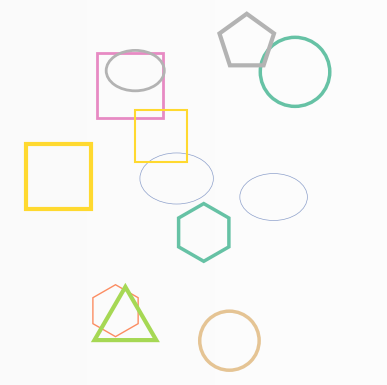[{"shape": "hexagon", "thickness": 2.5, "radius": 0.37, "center": [0.526, 0.396]}, {"shape": "circle", "thickness": 2.5, "radius": 0.45, "center": [0.761, 0.813]}, {"shape": "hexagon", "thickness": 1, "radius": 0.34, "center": [0.298, 0.193]}, {"shape": "oval", "thickness": 0.5, "radius": 0.47, "center": [0.456, 0.536]}, {"shape": "oval", "thickness": 0.5, "radius": 0.44, "center": [0.706, 0.488]}, {"shape": "square", "thickness": 2, "radius": 0.43, "center": [0.336, 0.778]}, {"shape": "triangle", "thickness": 3, "radius": 0.46, "center": [0.324, 0.163]}, {"shape": "square", "thickness": 1.5, "radius": 0.34, "center": [0.416, 0.646]}, {"shape": "square", "thickness": 3, "radius": 0.42, "center": [0.151, 0.542]}, {"shape": "circle", "thickness": 2.5, "radius": 0.38, "center": [0.592, 0.115]}, {"shape": "oval", "thickness": 2, "radius": 0.37, "center": [0.349, 0.817]}, {"shape": "pentagon", "thickness": 3, "radius": 0.37, "center": [0.637, 0.89]}]